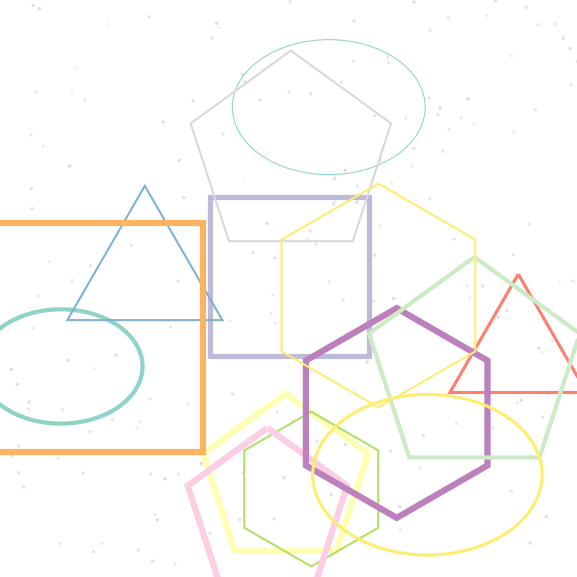[{"shape": "oval", "thickness": 2, "radius": 0.71, "center": [0.105, 0.365]}, {"shape": "oval", "thickness": 0.5, "radius": 0.83, "center": [0.569, 0.814]}, {"shape": "pentagon", "thickness": 3, "radius": 0.75, "center": [0.495, 0.167]}, {"shape": "square", "thickness": 2.5, "radius": 0.69, "center": [0.501, 0.521]}, {"shape": "triangle", "thickness": 1.5, "radius": 0.68, "center": [0.897, 0.388]}, {"shape": "triangle", "thickness": 1, "radius": 0.77, "center": [0.251, 0.522]}, {"shape": "square", "thickness": 3, "radius": 0.99, "center": [0.154, 0.415]}, {"shape": "hexagon", "thickness": 1, "radius": 0.67, "center": [0.539, 0.152]}, {"shape": "pentagon", "thickness": 3, "radius": 0.73, "center": [0.463, 0.113]}, {"shape": "pentagon", "thickness": 1, "radius": 0.91, "center": [0.504, 0.729]}, {"shape": "hexagon", "thickness": 3, "radius": 0.91, "center": [0.687, 0.284]}, {"shape": "pentagon", "thickness": 2, "radius": 0.96, "center": [0.821, 0.362]}, {"shape": "hexagon", "thickness": 1, "radius": 0.97, "center": [0.655, 0.487]}, {"shape": "oval", "thickness": 1.5, "radius": 0.99, "center": [0.74, 0.177]}]